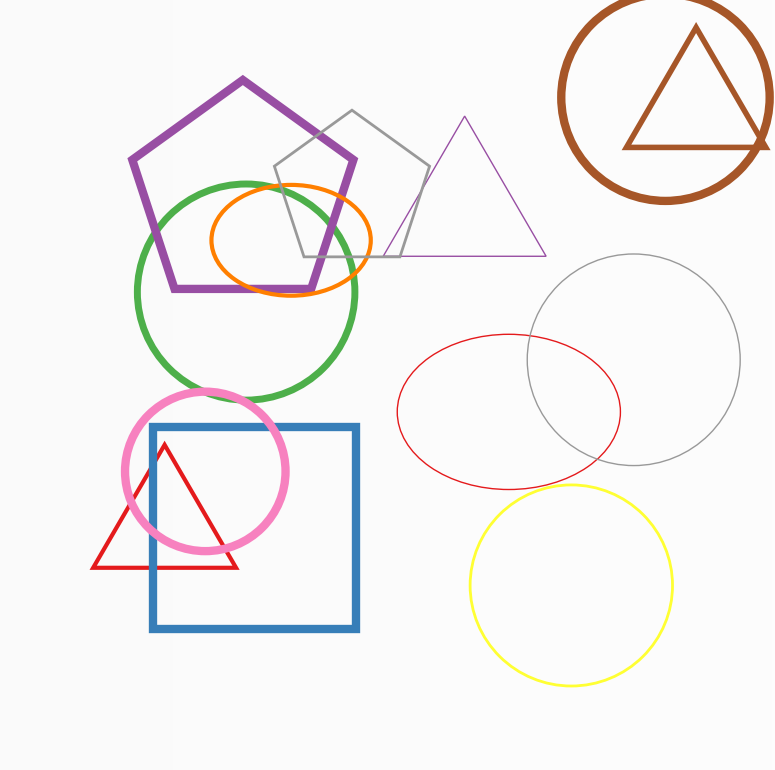[{"shape": "oval", "thickness": 0.5, "radius": 0.72, "center": [0.657, 0.465]}, {"shape": "triangle", "thickness": 1.5, "radius": 0.53, "center": [0.212, 0.316]}, {"shape": "square", "thickness": 3, "radius": 0.66, "center": [0.329, 0.315]}, {"shape": "circle", "thickness": 2.5, "radius": 0.7, "center": [0.318, 0.621]}, {"shape": "pentagon", "thickness": 3, "radius": 0.75, "center": [0.313, 0.746]}, {"shape": "triangle", "thickness": 0.5, "radius": 0.61, "center": [0.6, 0.728]}, {"shape": "oval", "thickness": 1.5, "radius": 0.51, "center": [0.376, 0.688]}, {"shape": "circle", "thickness": 1, "radius": 0.65, "center": [0.737, 0.24]}, {"shape": "circle", "thickness": 3, "radius": 0.67, "center": [0.859, 0.873]}, {"shape": "triangle", "thickness": 2, "radius": 0.52, "center": [0.898, 0.86]}, {"shape": "circle", "thickness": 3, "radius": 0.52, "center": [0.265, 0.388]}, {"shape": "circle", "thickness": 0.5, "radius": 0.69, "center": [0.818, 0.533]}, {"shape": "pentagon", "thickness": 1, "radius": 0.53, "center": [0.454, 0.752]}]